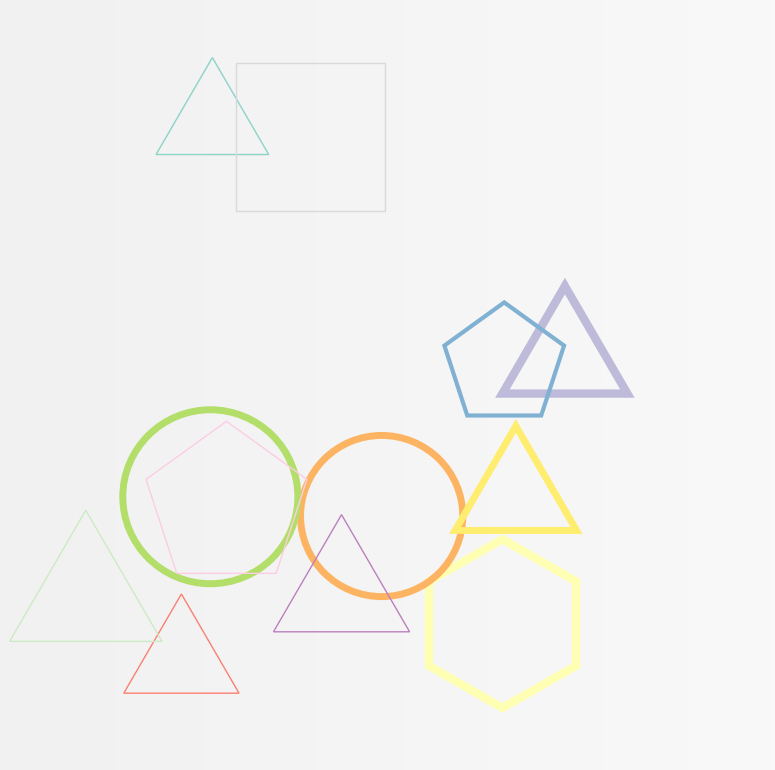[{"shape": "triangle", "thickness": 0.5, "radius": 0.42, "center": [0.274, 0.841]}, {"shape": "hexagon", "thickness": 3, "radius": 0.55, "center": [0.648, 0.19]}, {"shape": "triangle", "thickness": 3, "radius": 0.47, "center": [0.729, 0.535]}, {"shape": "triangle", "thickness": 0.5, "radius": 0.43, "center": [0.234, 0.143]}, {"shape": "pentagon", "thickness": 1.5, "radius": 0.41, "center": [0.651, 0.526]}, {"shape": "circle", "thickness": 2.5, "radius": 0.52, "center": [0.492, 0.33]}, {"shape": "circle", "thickness": 2.5, "radius": 0.56, "center": [0.271, 0.355]}, {"shape": "pentagon", "thickness": 0.5, "radius": 0.55, "center": [0.292, 0.344]}, {"shape": "square", "thickness": 0.5, "radius": 0.48, "center": [0.401, 0.822]}, {"shape": "triangle", "thickness": 0.5, "radius": 0.51, "center": [0.441, 0.23]}, {"shape": "triangle", "thickness": 0.5, "radius": 0.57, "center": [0.111, 0.224]}, {"shape": "triangle", "thickness": 2.5, "radius": 0.45, "center": [0.666, 0.356]}]